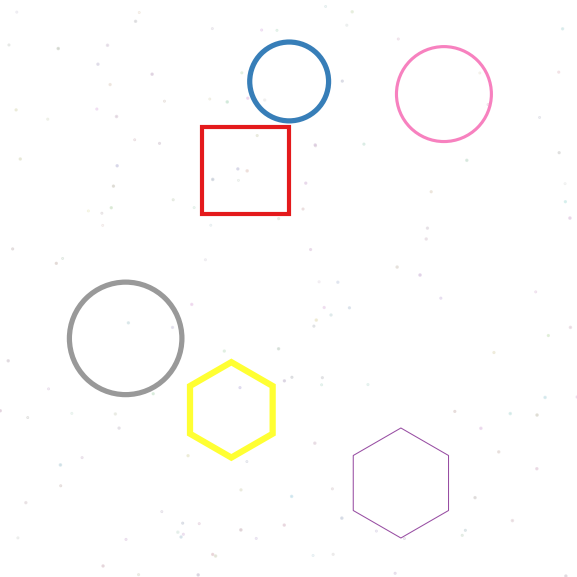[{"shape": "square", "thickness": 2, "radius": 0.38, "center": [0.425, 0.703]}, {"shape": "circle", "thickness": 2.5, "radius": 0.34, "center": [0.501, 0.858]}, {"shape": "hexagon", "thickness": 0.5, "radius": 0.48, "center": [0.694, 0.163]}, {"shape": "hexagon", "thickness": 3, "radius": 0.41, "center": [0.401, 0.289]}, {"shape": "circle", "thickness": 1.5, "radius": 0.41, "center": [0.769, 0.836]}, {"shape": "circle", "thickness": 2.5, "radius": 0.49, "center": [0.218, 0.413]}]